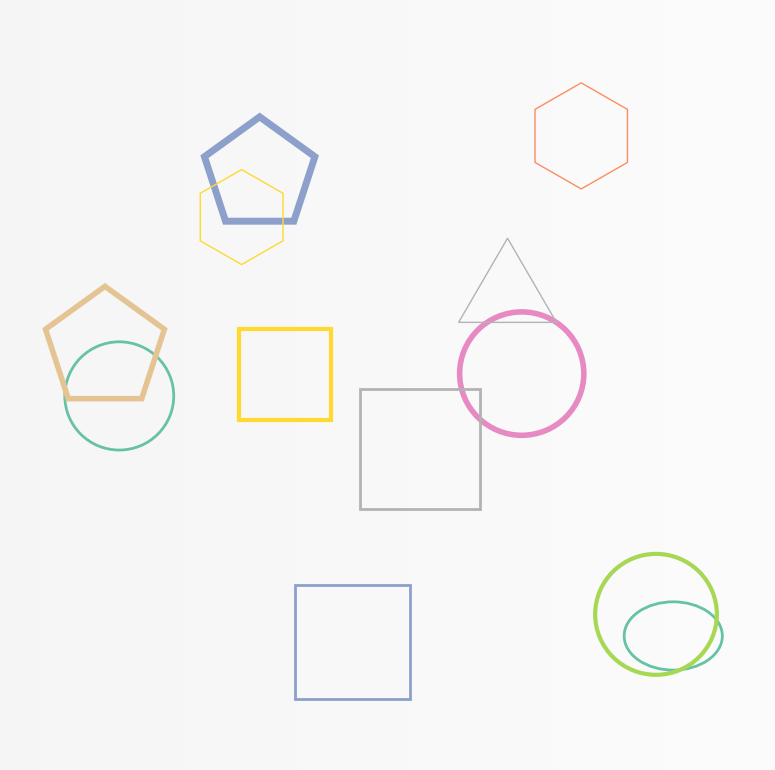[{"shape": "circle", "thickness": 1, "radius": 0.35, "center": [0.154, 0.486]}, {"shape": "oval", "thickness": 1, "radius": 0.32, "center": [0.869, 0.174]}, {"shape": "hexagon", "thickness": 0.5, "radius": 0.34, "center": [0.75, 0.824]}, {"shape": "square", "thickness": 1, "radius": 0.37, "center": [0.455, 0.166]}, {"shape": "pentagon", "thickness": 2.5, "radius": 0.37, "center": [0.335, 0.773]}, {"shape": "circle", "thickness": 2, "radius": 0.4, "center": [0.673, 0.515]}, {"shape": "circle", "thickness": 1.5, "radius": 0.39, "center": [0.846, 0.202]}, {"shape": "hexagon", "thickness": 0.5, "radius": 0.31, "center": [0.312, 0.718]}, {"shape": "square", "thickness": 1.5, "radius": 0.3, "center": [0.368, 0.513]}, {"shape": "pentagon", "thickness": 2, "radius": 0.4, "center": [0.135, 0.547]}, {"shape": "triangle", "thickness": 0.5, "radius": 0.36, "center": [0.655, 0.618]}, {"shape": "square", "thickness": 1, "radius": 0.39, "center": [0.542, 0.417]}]